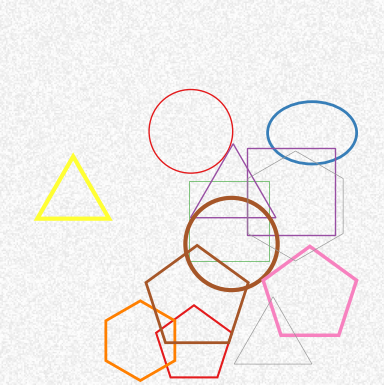[{"shape": "pentagon", "thickness": 1.5, "radius": 0.52, "center": [0.504, 0.103]}, {"shape": "circle", "thickness": 1, "radius": 0.54, "center": [0.496, 0.659]}, {"shape": "oval", "thickness": 2, "radius": 0.58, "center": [0.811, 0.655]}, {"shape": "square", "thickness": 0.5, "radius": 0.52, "center": [0.595, 0.425]}, {"shape": "square", "thickness": 1, "radius": 0.57, "center": [0.756, 0.503]}, {"shape": "triangle", "thickness": 1, "radius": 0.64, "center": [0.606, 0.499]}, {"shape": "hexagon", "thickness": 2, "radius": 0.52, "center": [0.365, 0.115]}, {"shape": "triangle", "thickness": 3, "radius": 0.54, "center": [0.19, 0.486]}, {"shape": "pentagon", "thickness": 2, "radius": 0.7, "center": [0.512, 0.223]}, {"shape": "circle", "thickness": 3, "radius": 0.6, "center": [0.601, 0.366]}, {"shape": "pentagon", "thickness": 2.5, "radius": 0.64, "center": [0.805, 0.232]}, {"shape": "hexagon", "thickness": 0.5, "radius": 0.71, "center": [0.768, 0.465]}, {"shape": "triangle", "thickness": 0.5, "radius": 0.58, "center": [0.709, 0.113]}]